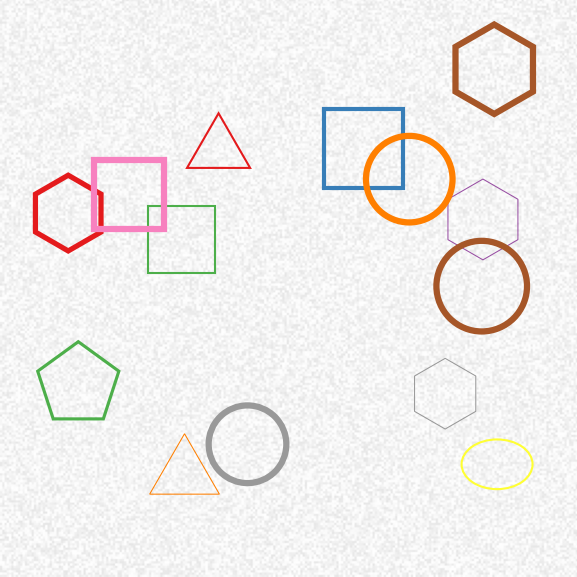[{"shape": "hexagon", "thickness": 2.5, "radius": 0.33, "center": [0.118, 0.63]}, {"shape": "triangle", "thickness": 1, "radius": 0.32, "center": [0.378, 0.74]}, {"shape": "square", "thickness": 2, "radius": 0.34, "center": [0.63, 0.742]}, {"shape": "square", "thickness": 1, "radius": 0.29, "center": [0.314, 0.584]}, {"shape": "pentagon", "thickness": 1.5, "radius": 0.37, "center": [0.136, 0.334]}, {"shape": "hexagon", "thickness": 0.5, "radius": 0.35, "center": [0.836, 0.619]}, {"shape": "triangle", "thickness": 0.5, "radius": 0.35, "center": [0.32, 0.178]}, {"shape": "circle", "thickness": 3, "radius": 0.37, "center": [0.709, 0.689]}, {"shape": "oval", "thickness": 1, "radius": 0.31, "center": [0.861, 0.195]}, {"shape": "circle", "thickness": 3, "radius": 0.39, "center": [0.834, 0.504]}, {"shape": "hexagon", "thickness": 3, "radius": 0.39, "center": [0.856, 0.879]}, {"shape": "square", "thickness": 3, "radius": 0.3, "center": [0.223, 0.663]}, {"shape": "hexagon", "thickness": 0.5, "radius": 0.31, "center": [0.771, 0.317]}, {"shape": "circle", "thickness": 3, "radius": 0.34, "center": [0.429, 0.23]}]